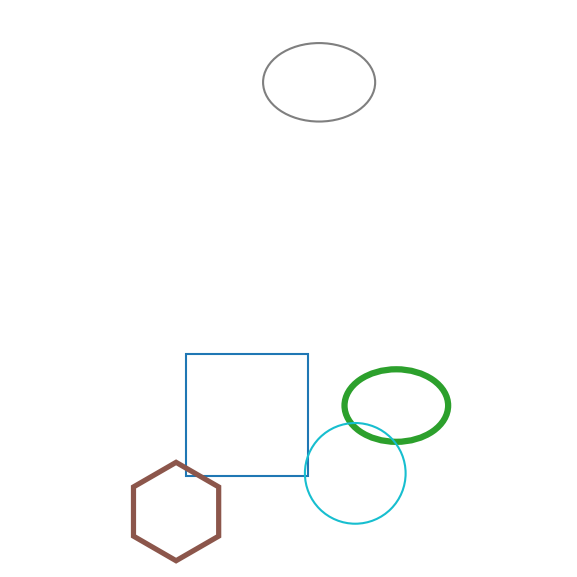[{"shape": "square", "thickness": 1, "radius": 0.53, "center": [0.428, 0.28]}, {"shape": "oval", "thickness": 3, "radius": 0.45, "center": [0.686, 0.297]}, {"shape": "hexagon", "thickness": 2.5, "radius": 0.43, "center": [0.305, 0.113]}, {"shape": "oval", "thickness": 1, "radius": 0.49, "center": [0.553, 0.857]}, {"shape": "circle", "thickness": 1, "radius": 0.44, "center": [0.615, 0.179]}]